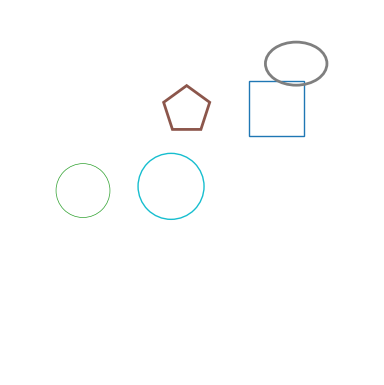[{"shape": "square", "thickness": 1, "radius": 0.35, "center": [0.718, 0.717]}, {"shape": "circle", "thickness": 0.5, "radius": 0.35, "center": [0.216, 0.505]}, {"shape": "pentagon", "thickness": 2, "radius": 0.31, "center": [0.485, 0.715]}, {"shape": "oval", "thickness": 2, "radius": 0.4, "center": [0.769, 0.835]}, {"shape": "circle", "thickness": 1, "radius": 0.43, "center": [0.444, 0.516]}]